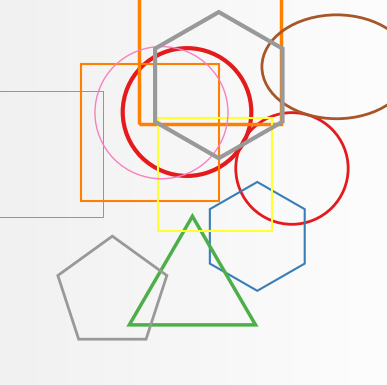[{"shape": "circle", "thickness": 2, "radius": 0.73, "center": [0.753, 0.562]}, {"shape": "circle", "thickness": 3, "radius": 0.83, "center": [0.483, 0.709]}, {"shape": "hexagon", "thickness": 1.5, "radius": 0.71, "center": [0.664, 0.386]}, {"shape": "triangle", "thickness": 2.5, "radius": 0.94, "center": [0.497, 0.25]}, {"shape": "square", "thickness": 0.5, "radius": 0.82, "center": [0.102, 0.601]}, {"shape": "square", "thickness": 1.5, "radius": 0.89, "center": [0.388, 0.656]}, {"shape": "square", "thickness": 2.5, "radius": 0.91, "center": [0.542, 0.861]}, {"shape": "square", "thickness": 1.5, "radius": 0.73, "center": [0.555, 0.547]}, {"shape": "oval", "thickness": 2, "radius": 0.96, "center": [0.869, 0.827]}, {"shape": "circle", "thickness": 1, "radius": 0.86, "center": [0.417, 0.707]}, {"shape": "pentagon", "thickness": 2, "radius": 0.74, "center": [0.29, 0.239]}, {"shape": "hexagon", "thickness": 3, "radius": 0.95, "center": [0.565, 0.779]}]